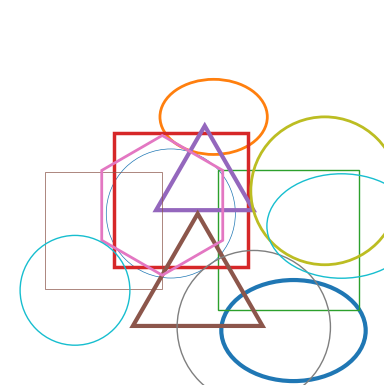[{"shape": "circle", "thickness": 0.5, "radius": 0.84, "center": [0.444, 0.445]}, {"shape": "oval", "thickness": 3, "radius": 0.94, "center": [0.762, 0.141]}, {"shape": "oval", "thickness": 2, "radius": 0.7, "center": [0.555, 0.696]}, {"shape": "square", "thickness": 1, "radius": 0.91, "center": [0.75, 0.377]}, {"shape": "square", "thickness": 2.5, "radius": 0.87, "center": [0.47, 0.48]}, {"shape": "triangle", "thickness": 3, "radius": 0.73, "center": [0.532, 0.527]}, {"shape": "triangle", "thickness": 3, "radius": 0.97, "center": [0.513, 0.251]}, {"shape": "square", "thickness": 0.5, "radius": 0.76, "center": [0.269, 0.402]}, {"shape": "hexagon", "thickness": 2, "radius": 0.91, "center": [0.421, 0.467]}, {"shape": "circle", "thickness": 1, "radius": 1.0, "center": [0.659, 0.15]}, {"shape": "circle", "thickness": 2, "radius": 0.96, "center": [0.844, 0.504]}, {"shape": "oval", "thickness": 1, "radius": 0.97, "center": [0.887, 0.413]}, {"shape": "circle", "thickness": 1, "radius": 0.71, "center": [0.195, 0.246]}]